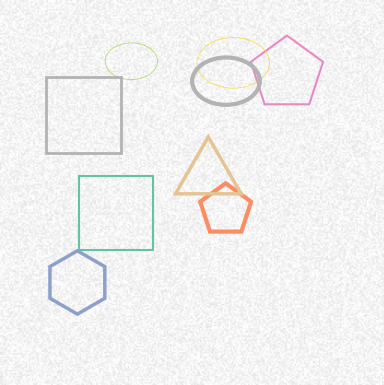[{"shape": "square", "thickness": 1.5, "radius": 0.48, "center": [0.302, 0.446]}, {"shape": "pentagon", "thickness": 3, "radius": 0.35, "center": [0.586, 0.455]}, {"shape": "hexagon", "thickness": 2.5, "radius": 0.41, "center": [0.201, 0.266]}, {"shape": "pentagon", "thickness": 1.5, "radius": 0.49, "center": [0.745, 0.809]}, {"shape": "oval", "thickness": 0.5, "radius": 0.34, "center": [0.341, 0.841]}, {"shape": "oval", "thickness": 0.5, "radius": 0.47, "center": [0.606, 0.837]}, {"shape": "triangle", "thickness": 2.5, "radius": 0.49, "center": [0.541, 0.546]}, {"shape": "oval", "thickness": 3, "radius": 0.44, "center": [0.587, 0.789]}, {"shape": "square", "thickness": 2, "radius": 0.49, "center": [0.218, 0.701]}]